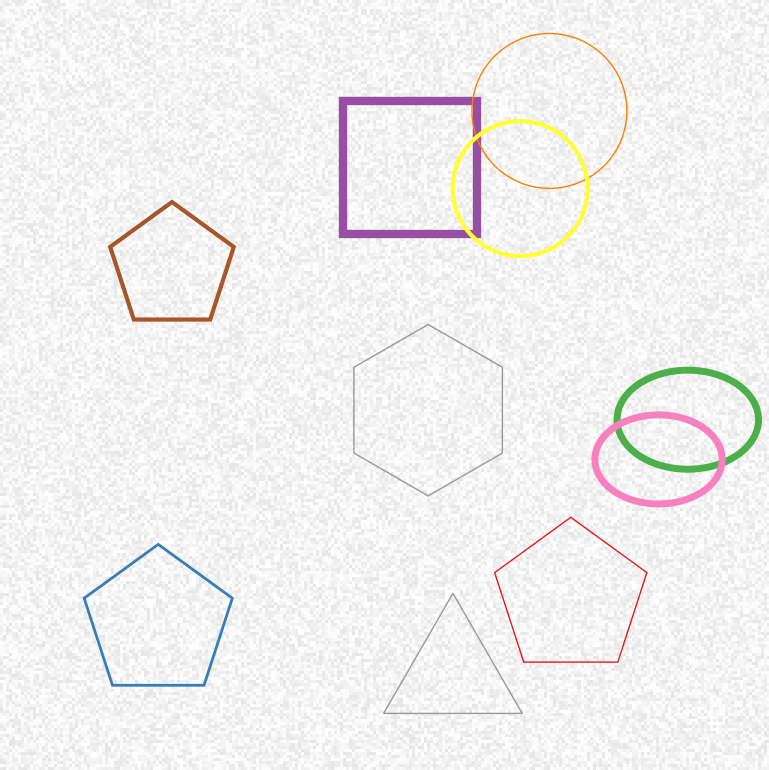[{"shape": "pentagon", "thickness": 0.5, "radius": 0.52, "center": [0.741, 0.224]}, {"shape": "pentagon", "thickness": 1, "radius": 0.51, "center": [0.206, 0.192]}, {"shape": "oval", "thickness": 2.5, "radius": 0.46, "center": [0.893, 0.455]}, {"shape": "square", "thickness": 3, "radius": 0.43, "center": [0.532, 0.783]}, {"shape": "circle", "thickness": 0.5, "radius": 0.5, "center": [0.714, 0.856]}, {"shape": "circle", "thickness": 1.5, "radius": 0.44, "center": [0.676, 0.755]}, {"shape": "pentagon", "thickness": 1.5, "radius": 0.42, "center": [0.223, 0.653]}, {"shape": "oval", "thickness": 2.5, "radius": 0.41, "center": [0.855, 0.403]}, {"shape": "hexagon", "thickness": 0.5, "radius": 0.56, "center": [0.556, 0.467]}, {"shape": "triangle", "thickness": 0.5, "radius": 0.52, "center": [0.588, 0.125]}]